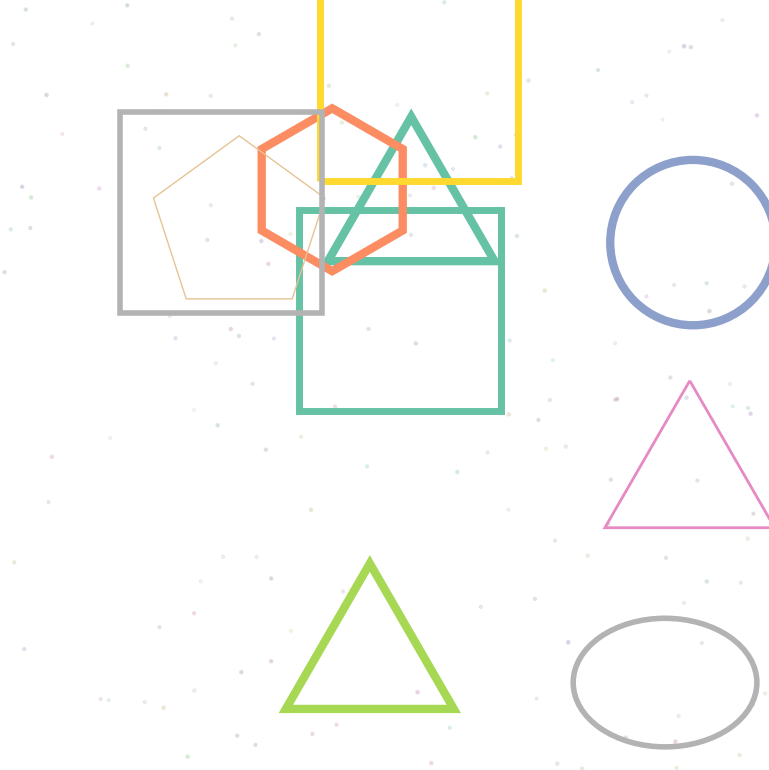[{"shape": "triangle", "thickness": 3, "radius": 0.62, "center": [0.534, 0.723]}, {"shape": "square", "thickness": 2.5, "radius": 0.65, "center": [0.519, 0.596]}, {"shape": "hexagon", "thickness": 3, "radius": 0.53, "center": [0.431, 0.754]}, {"shape": "circle", "thickness": 3, "radius": 0.54, "center": [0.9, 0.685]}, {"shape": "triangle", "thickness": 1, "radius": 0.64, "center": [0.896, 0.378]}, {"shape": "triangle", "thickness": 3, "radius": 0.63, "center": [0.48, 0.142]}, {"shape": "square", "thickness": 2.5, "radius": 0.64, "center": [0.544, 0.893]}, {"shape": "pentagon", "thickness": 0.5, "radius": 0.59, "center": [0.311, 0.707]}, {"shape": "square", "thickness": 2, "radius": 0.65, "center": [0.287, 0.724]}, {"shape": "oval", "thickness": 2, "radius": 0.6, "center": [0.864, 0.114]}]